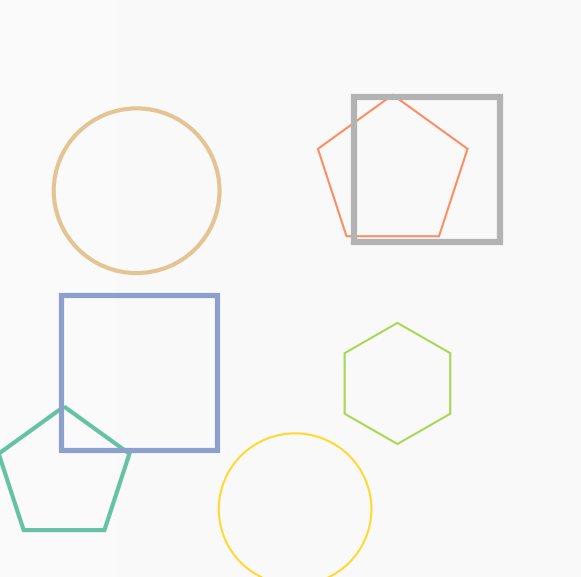[{"shape": "pentagon", "thickness": 2, "radius": 0.59, "center": [0.11, 0.177]}, {"shape": "pentagon", "thickness": 1, "radius": 0.68, "center": [0.676, 0.7]}, {"shape": "square", "thickness": 2.5, "radius": 0.67, "center": [0.239, 0.354]}, {"shape": "hexagon", "thickness": 1, "radius": 0.52, "center": [0.684, 0.335]}, {"shape": "circle", "thickness": 1, "radius": 0.66, "center": [0.508, 0.117]}, {"shape": "circle", "thickness": 2, "radius": 0.71, "center": [0.235, 0.669]}, {"shape": "square", "thickness": 3, "radius": 0.63, "center": [0.734, 0.706]}]